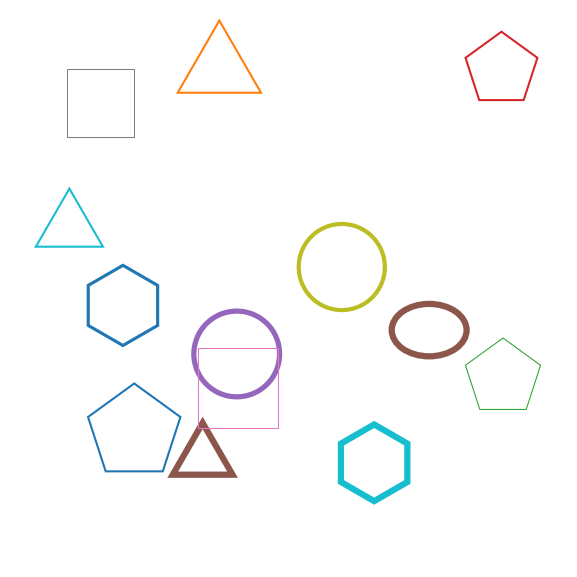[{"shape": "pentagon", "thickness": 1, "radius": 0.42, "center": [0.232, 0.251]}, {"shape": "hexagon", "thickness": 1.5, "radius": 0.35, "center": [0.213, 0.47]}, {"shape": "triangle", "thickness": 1, "radius": 0.42, "center": [0.38, 0.88]}, {"shape": "pentagon", "thickness": 0.5, "radius": 0.34, "center": [0.871, 0.345]}, {"shape": "pentagon", "thickness": 1, "radius": 0.33, "center": [0.868, 0.879]}, {"shape": "circle", "thickness": 2.5, "radius": 0.37, "center": [0.41, 0.386]}, {"shape": "oval", "thickness": 3, "radius": 0.32, "center": [0.743, 0.428]}, {"shape": "triangle", "thickness": 3, "radius": 0.3, "center": [0.351, 0.207]}, {"shape": "square", "thickness": 0.5, "radius": 0.35, "center": [0.412, 0.328]}, {"shape": "square", "thickness": 0.5, "radius": 0.29, "center": [0.174, 0.82]}, {"shape": "circle", "thickness": 2, "radius": 0.37, "center": [0.592, 0.537]}, {"shape": "hexagon", "thickness": 3, "radius": 0.33, "center": [0.648, 0.198]}, {"shape": "triangle", "thickness": 1, "radius": 0.34, "center": [0.12, 0.605]}]